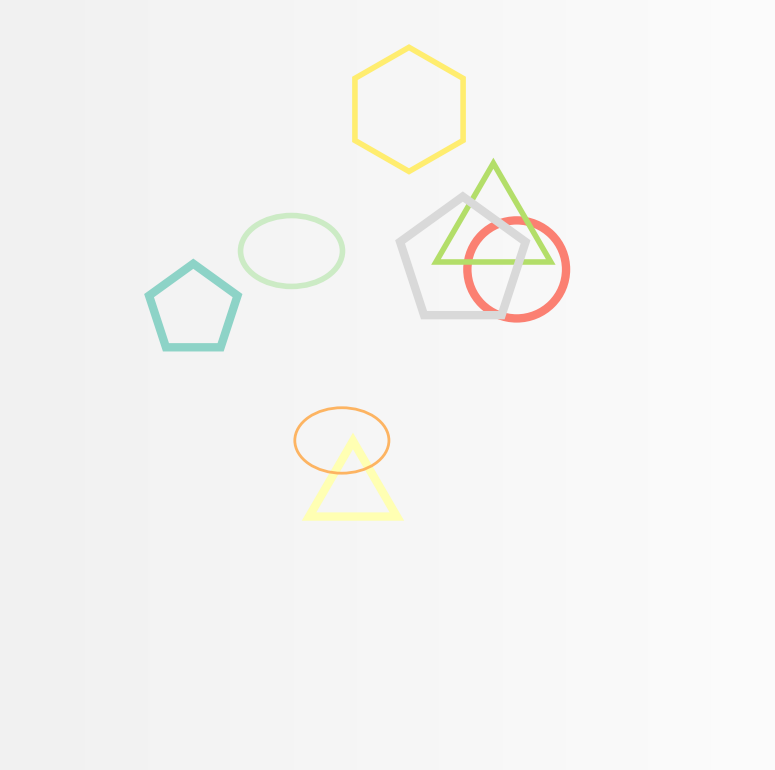[{"shape": "pentagon", "thickness": 3, "radius": 0.3, "center": [0.249, 0.598]}, {"shape": "triangle", "thickness": 3, "radius": 0.33, "center": [0.455, 0.362]}, {"shape": "circle", "thickness": 3, "radius": 0.32, "center": [0.667, 0.65]}, {"shape": "oval", "thickness": 1, "radius": 0.3, "center": [0.441, 0.428]}, {"shape": "triangle", "thickness": 2, "radius": 0.43, "center": [0.637, 0.703]}, {"shape": "pentagon", "thickness": 3, "radius": 0.43, "center": [0.597, 0.66]}, {"shape": "oval", "thickness": 2, "radius": 0.33, "center": [0.376, 0.674]}, {"shape": "hexagon", "thickness": 2, "radius": 0.4, "center": [0.528, 0.858]}]